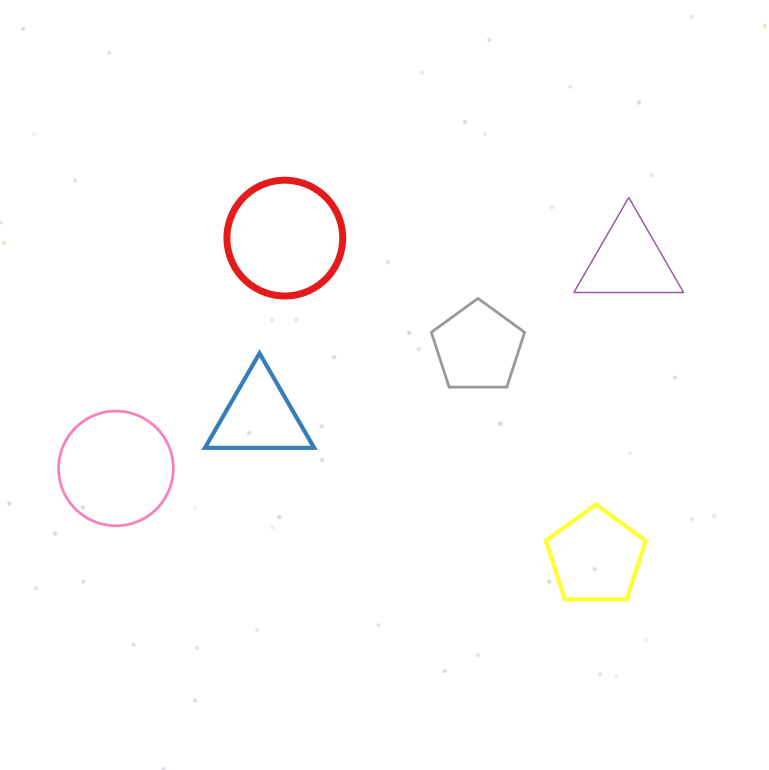[{"shape": "circle", "thickness": 2.5, "radius": 0.38, "center": [0.37, 0.691]}, {"shape": "triangle", "thickness": 1.5, "radius": 0.41, "center": [0.337, 0.459]}, {"shape": "triangle", "thickness": 0.5, "radius": 0.41, "center": [0.817, 0.661]}, {"shape": "pentagon", "thickness": 1.5, "radius": 0.34, "center": [0.774, 0.277]}, {"shape": "circle", "thickness": 1, "radius": 0.37, "center": [0.151, 0.392]}, {"shape": "pentagon", "thickness": 1, "radius": 0.32, "center": [0.621, 0.549]}]